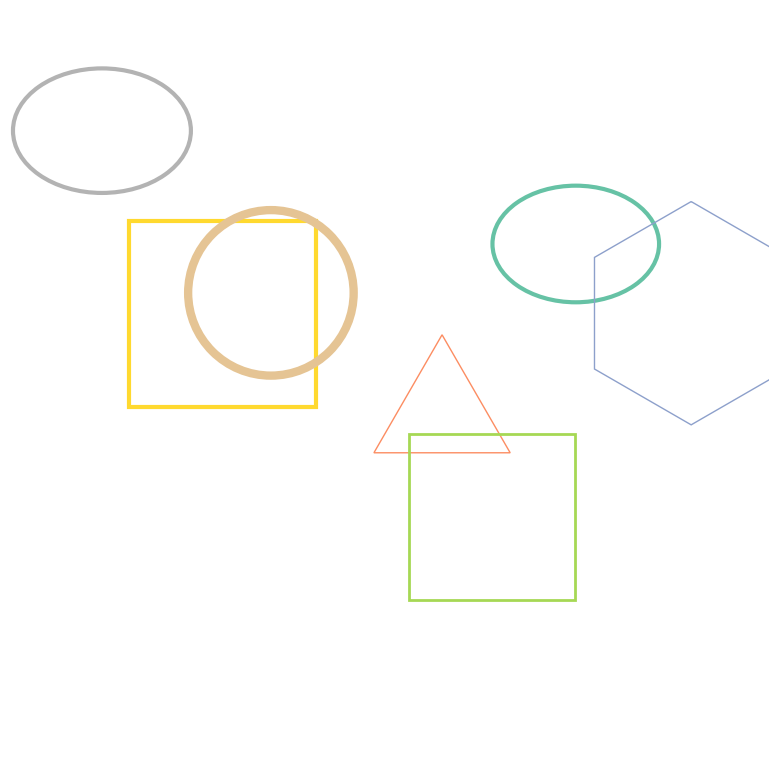[{"shape": "oval", "thickness": 1.5, "radius": 0.54, "center": [0.748, 0.683]}, {"shape": "triangle", "thickness": 0.5, "radius": 0.51, "center": [0.574, 0.463]}, {"shape": "hexagon", "thickness": 0.5, "radius": 0.72, "center": [0.898, 0.593]}, {"shape": "square", "thickness": 1, "radius": 0.54, "center": [0.639, 0.328]}, {"shape": "square", "thickness": 1.5, "radius": 0.61, "center": [0.289, 0.592]}, {"shape": "circle", "thickness": 3, "radius": 0.54, "center": [0.352, 0.62]}, {"shape": "oval", "thickness": 1.5, "radius": 0.58, "center": [0.132, 0.83]}]